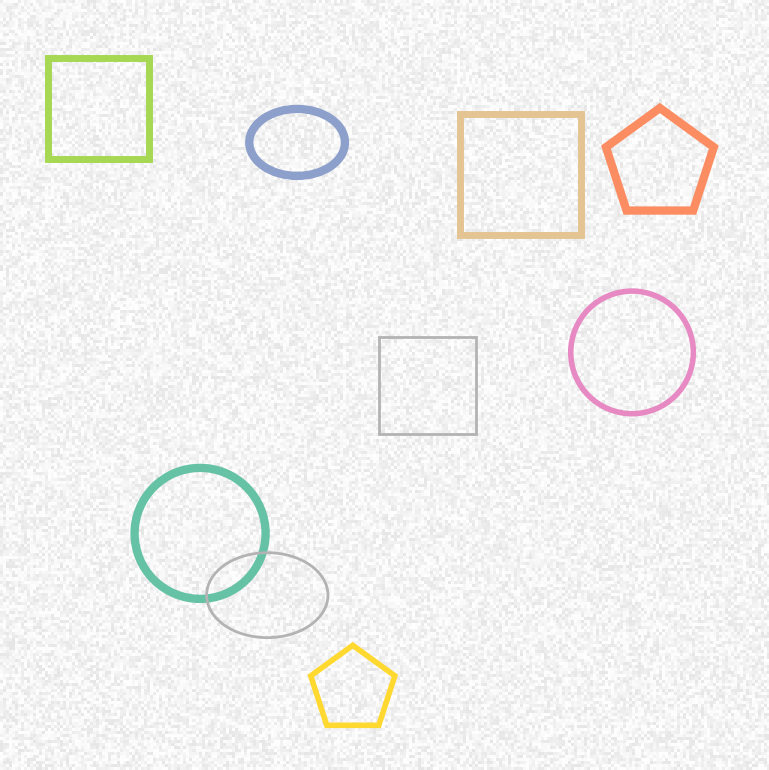[{"shape": "circle", "thickness": 3, "radius": 0.43, "center": [0.26, 0.307]}, {"shape": "pentagon", "thickness": 3, "radius": 0.37, "center": [0.857, 0.786]}, {"shape": "oval", "thickness": 3, "radius": 0.31, "center": [0.386, 0.815]}, {"shape": "circle", "thickness": 2, "radius": 0.4, "center": [0.821, 0.542]}, {"shape": "square", "thickness": 2.5, "radius": 0.33, "center": [0.128, 0.859]}, {"shape": "pentagon", "thickness": 2, "radius": 0.29, "center": [0.458, 0.105]}, {"shape": "square", "thickness": 2.5, "radius": 0.39, "center": [0.676, 0.773]}, {"shape": "square", "thickness": 1, "radius": 0.32, "center": [0.555, 0.499]}, {"shape": "oval", "thickness": 1, "radius": 0.39, "center": [0.347, 0.227]}]